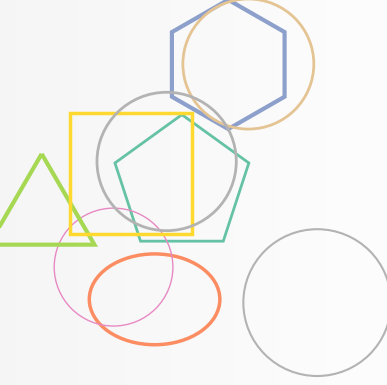[{"shape": "pentagon", "thickness": 2, "radius": 0.91, "center": [0.469, 0.521]}, {"shape": "oval", "thickness": 2.5, "radius": 0.84, "center": [0.399, 0.223]}, {"shape": "hexagon", "thickness": 3, "radius": 0.84, "center": [0.589, 0.833]}, {"shape": "circle", "thickness": 1, "radius": 0.77, "center": [0.293, 0.306]}, {"shape": "triangle", "thickness": 3, "radius": 0.79, "center": [0.108, 0.443]}, {"shape": "square", "thickness": 2.5, "radius": 0.78, "center": [0.338, 0.55]}, {"shape": "circle", "thickness": 2, "radius": 0.84, "center": [0.641, 0.834]}, {"shape": "circle", "thickness": 1.5, "radius": 0.95, "center": [0.819, 0.214]}, {"shape": "circle", "thickness": 2, "radius": 0.9, "center": [0.43, 0.581]}]